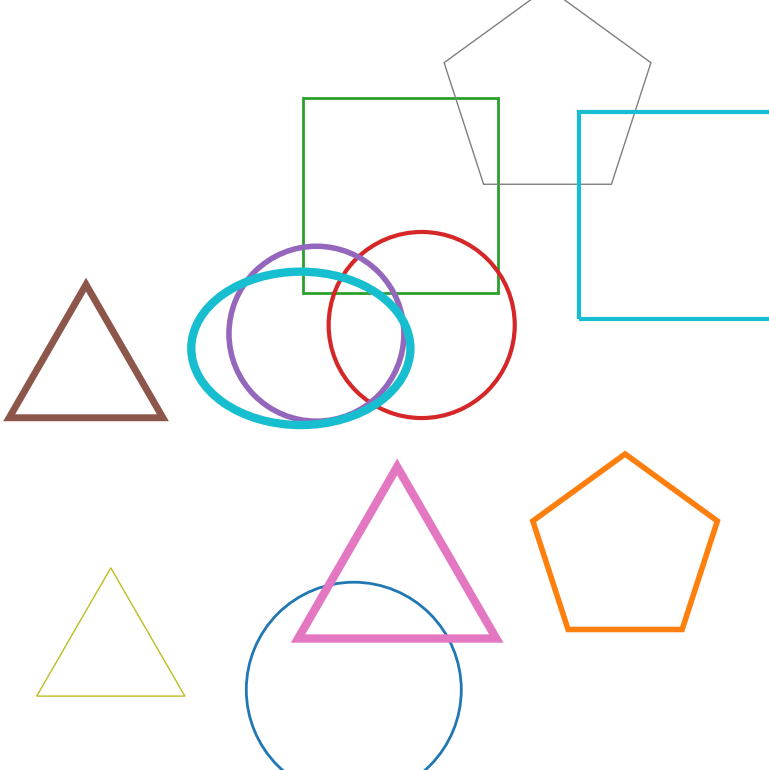[{"shape": "circle", "thickness": 1, "radius": 0.7, "center": [0.459, 0.104]}, {"shape": "pentagon", "thickness": 2, "radius": 0.63, "center": [0.812, 0.284]}, {"shape": "square", "thickness": 1, "radius": 0.63, "center": [0.52, 0.746]}, {"shape": "circle", "thickness": 1.5, "radius": 0.6, "center": [0.548, 0.578]}, {"shape": "circle", "thickness": 2, "radius": 0.57, "center": [0.411, 0.567]}, {"shape": "triangle", "thickness": 2.5, "radius": 0.58, "center": [0.112, 0.515]}, {"shape": "triangle", "thickness": 3, "radius": 0.74, "center": [0.516, 0.245]}, {"shape": "pentagon", "thickness": 0.5, "radius": 0.71, "center": [0.711, 0.875]}, {"shape": "triangle", "thickness": 0.5, "radius": 0.56, "center": [0.144, 0.151]}, {"shape": "square", "thickness": 1.5, "radius": 0.67, "center": [0.886, 0.72]}, {"shape": "oval", "thickness": 3, "radius": 0.71, "center": [0.391, 0.548]}]